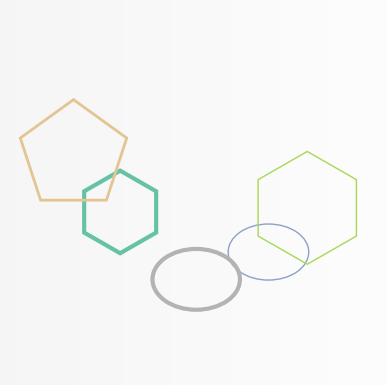[{"shape": "hexagon", "thickness": 3, "radius": 0.54, "center": [0.31, 0.45]}, {"shape": "oval", "thickness": 1, "radius": 0.52, "center": [0.693, 0.345]}, {"shape": "hexagon", "thickness": 1, "radius": 0.73, "center": [0.793, 0.46]}, {"shape": "pentagon", "thickness": 2, "radius": 0.72, "center": [0.19, 0.597]}, {"shape": "oval", "thickness": 3, "radius": 0.56, "center": [0.506, 0.274]}]